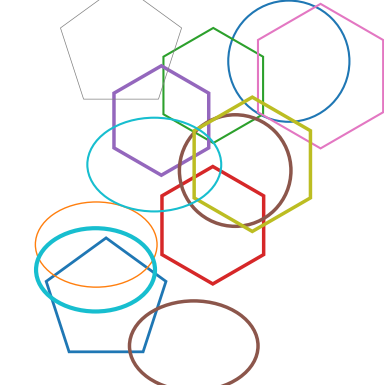[{"shape": "circle", "thickness": 1.5, "radius": 0.79, "center": [0.75, 0.841]}, {"shape": "pentagon", "thickness": 2, "radius": 0.82, "center": [0.276, 0.219]}, {"shape": "oval", "thickness": 1, "radius": 0.79, "center": [0.25, 0.365]}, {"shape": "hexagon", "thickness": 1.5, "radius": 0.75, "center": [0.554, 0.778]}, {"shape": "hexagon", "thickness": 2.5, "radius": 0.76, "center": [0.553, 0.415]}, {"shape": "hexagon", "thickness": 2.5, "radius": 0.71, "center": [0.419, 0.687]}, {"shape": "oval", "thickness": 2.5, "radius": 0.83, "center": [0.503, 0.102]}, {"shape": "circle", "thickness": 2.5, "radius": 0.72, "center": [0.611, 0.557]}, {"shape": "hexagon", "thickness": 1.5, "radius": 0.94, "center": [0.833, 0.802]}, {"shape": "pentagon", "thickness": 0.5, "radius": 0.83, "center": [0.314, 0.876]}, {"shape": "hexagon", "thickness": 2.5, "radius": 0.87, "center": [0.655, 0.573]}, {"shape": "oval", "thickness": 1.5, "radius": 0.87, "center": [0.401, 0.573]}, {"shape": "oval", "thickness": 3, "radius": 0.77, "center": [0.248, 0.299]}]